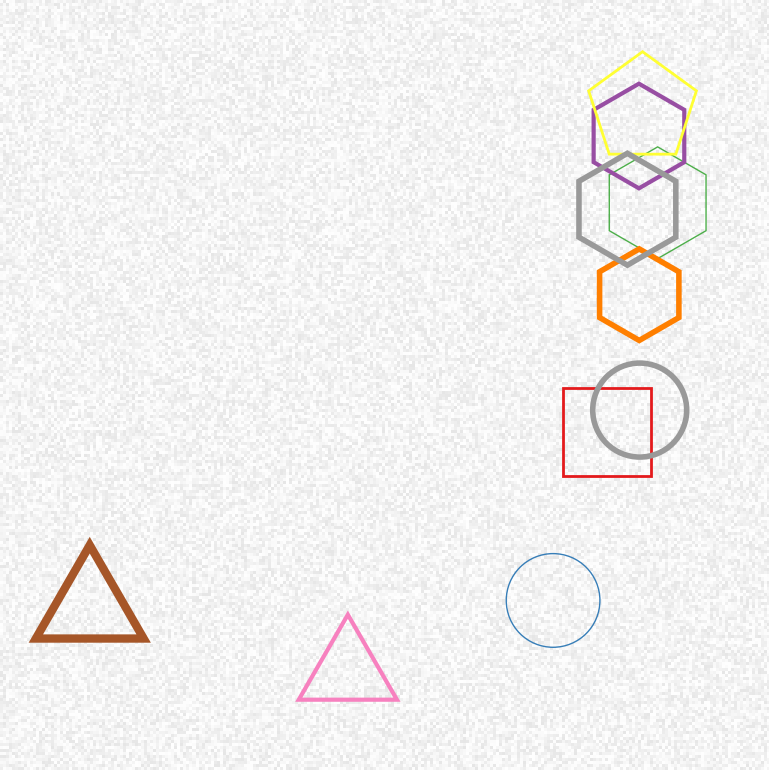[{"shape": "square", "thickness": 1, "radius": 0.29, "center": [0.788, 0.439]}, {"shape": "circle", "thickness": 0.5, "radius": 0.3, "center": [0.718, 0.22]}, {"shape": "hexagon", "thickness": 0.5, "radius": 0.36, "center": [0.854, 0.737]}, {"shape": "hexagon", "thickness": 1.5, "radius": 0.34, "center": [0.83, 0.823]}, {"shape": "hexagon", "thickness": 2, "radius": 0.3, "center": [0.83, 0.617]}, {"shape": "pentagon", "thickness": 1, "radius": 0.37, "center": [0.834, 0.859]}, {"shape": "triangle", "thickness": 3, "radius": 0.4, "center": [0.117, 0.211]}, {"shape": "triangle", "thickness": 1.5, "radius": 0.37, "center": [0.452, 0.128]}, {"shape": "circle", "thickness": 2, "radius": 0.31, "center": [0.831, 0.467]}, {"shape": "hexagon", "thickness": 2, "radius": 0.36, "center": [0.815, 0.728]}]